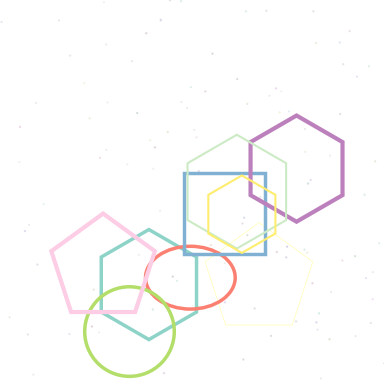[{"shape": "hexagon", "thickness": 2.5, "radius": 0.71, "center": [0.387, 0.261]}, {"shape": "pentagon", "thickness": 0.5, "radius": 0.74, "center": [0.673, 0.275]}, {"shape": "oval", "thickness": 2.5, "radius": 0.58, "center": [0.494, 0.279]}, {"shape": "square", "thickness": 2.5, "radius": 0.52, "center": [0.583, 0.446]}, {"shape": "circle", "thickness": 2.5, "radius": 0.58, "center": [0.336, 0.139]}, {"shape": "pentagon", "thickness": 3, "radius": 0.71, "center": [0.268, 0.304]}, {"shape": "hexagon", "thickness": 3, "radius": 0.69, "center": [0.77, 0.562]}, {"shape": "hexagon", "thickness": 1.5, "radius": 0.74, "center": [0.615, 0.502]}, {"shape": "hexagon", "thickness": 1.5, "radius": 0.5, "center": [0.628, 0.444]}]